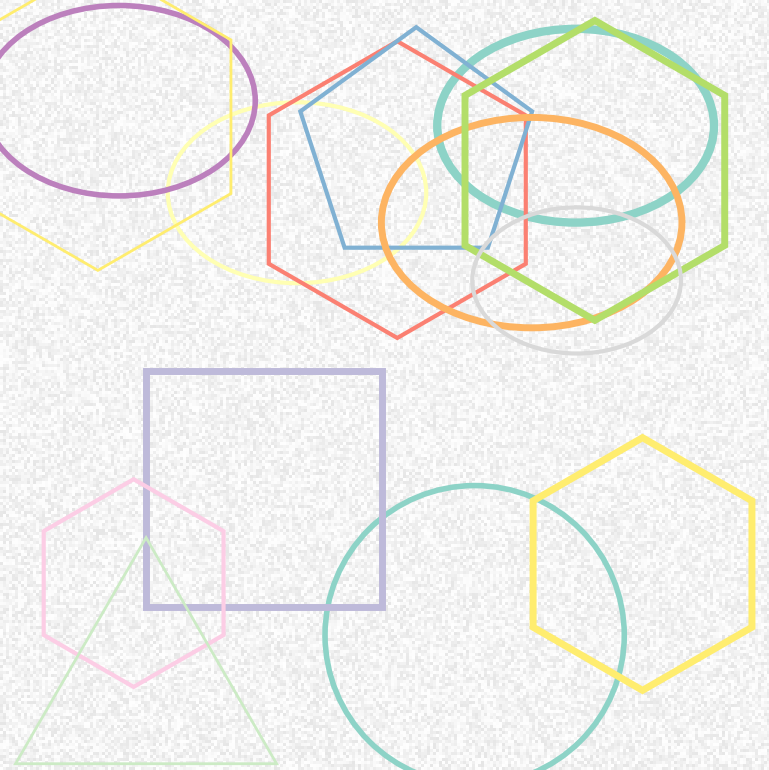[{"shape": "circle", "thickness": 2, "radius": 0.97, "center": [0.616, 0.175]}, {"shape": "oval", "thickness": 3, "radius": 0.9, "center": [0.748, 0.837]}, {"shape": "oval", "thickness": 1.5, "radius": 0.84, "center": [0.386, 0.75]}, {"shape": "square", "thickness": 2.5, "radius": 0.77, "center": [0.343, 0.365]}, {"shape": "hexagon", "thickness": 1.5, "radius": 0.96, "center": [0.516, 0.754]}, {"shape": "pentagon", "thickness": 1.5, "radius": 0.79, "center": [0.541, 0.806]}, {"shape": "oval", "thickness": 2.5, "radius": 0.98, "center": [0.69, 0.711]}, {"shape": "hexagon", "thickness": 2.5, "radius": 0.97, "center": [0.773, 0.779]}, {"shape": "hexagon", "thickness": 1.5, "radius": 0.67, "center": [0.174, 0.243]}, {"shape": "oval", "thickness": 1.5, "radius": 0.68, "center": [0.749, 0.636]}, {"shape": "oval", "thickness": 2, "radius": 0.88, "center": [0.155, 0.869]}, {"shape": "triangle", "thickness": 1, "radius": 0.98, "center": [0.19, 0.106]}, {"shape": "hexagon", "thickness": 1, "radius": 1.0, "center": [0.127, 0.848]}, {"shape": "hexagon", "thickness": 2.5, "radius": 0.82, "center": [0.834, 0.268]}]